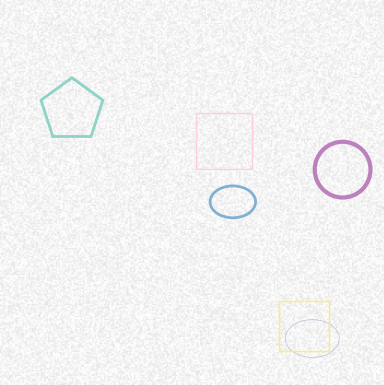[{"shape": "pentagon", "thickness": 2, "radius": 0.42, "center": [0.187, 0.714]}, {"shape": "oval", "thickness": 0.5, "radius": 0.35, "center": [0.811, 0.121]}, {"shape": "oval", "thickness": 2, "radius": 0.3, "center": [0.605, 0.476]}, {"shape": "square", "thickness": 1, "radius": 0.36, "center": [0.582, 0.633]}, {"shape": "circle", "thickness": 3, "radius": 0.36, "center": [0.89, 0.559]}, {"shape": "square", "thickness": 1, "radius": 0.33, "center": [0.79, 0.153]}]